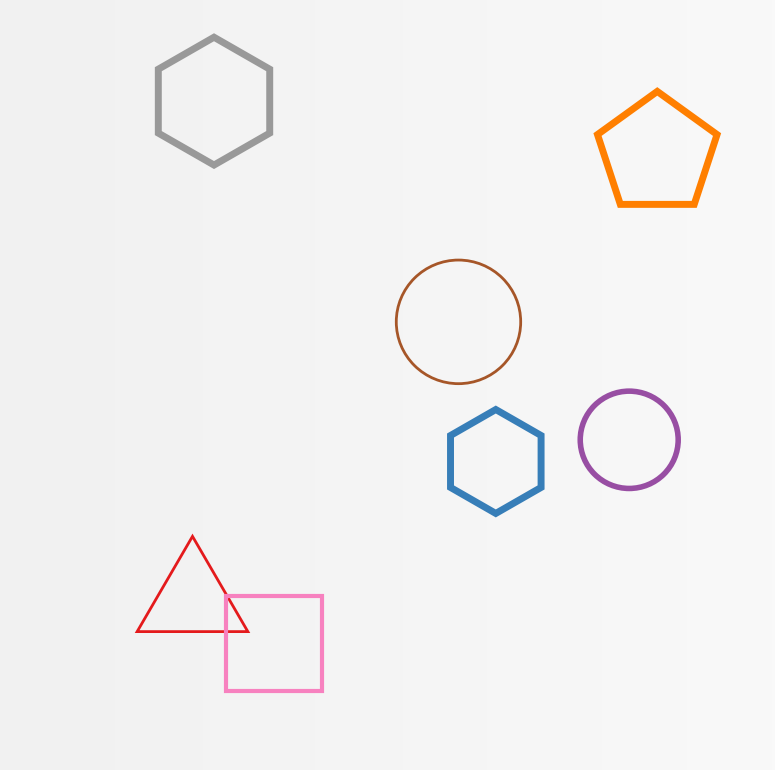[{"shape": "triangle", "thickness": 1, "radius": 0.41, "center": [0.248, 0.221]}, {"shape": "hexagon", "thickness": 2.5, "radius": 0.34, "center": [0.64, 0.401]}, {"shape": "circle", "thickness": 2, "radius": 0.32, "center": [0.812, 0.429]}, {"shape": "pentagon", "thickness": 2.5, "radius": 0.41, "center": [0.848, 0.8]}, {"shape": "circle", "thickness": 1, "radius": 0.4, "center": [0.592, 0.582]}, {"shape": "square", "thickness": 1.5, "radius": 0.31, "center": [0.354, 0.164]}, {"shape": "hexagon", "thickness": 2.5, "radius": 0.41, "center": [0.276, 0.869]}]